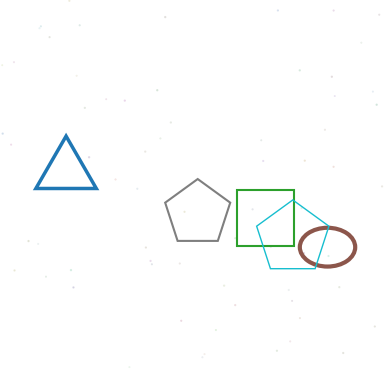[{"shape": "triangle", "thickness": 2.5, "radius": 0.45, "center": [0.172, 0.556]}, {"shape": "square", "thickness": 1.5, "radius": 0.37, "center": [0.69, 0.434]}, {"shape": "oval", "thickness": 3, "radius": 0.36, "center": [0.851, 0.358]}, {"shape": "pentagon", "thickness": 1.5, "radius": 0.44, "center": [0.514, 0.446]}, {"shape": "pentagon", "thickness": 1, "radius": 0.49, "center": [0.76, 0.382]}]